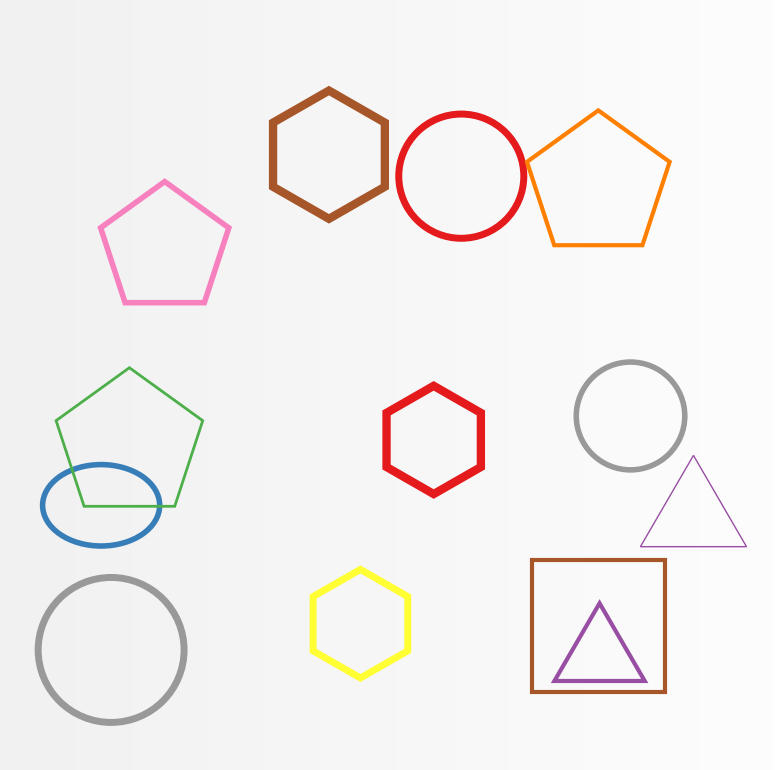[{"shape": "hexagon", "thickness": 3, "radius": 0.35, "center": [0.56, 0.429]}, {"shape": "circle", "thickness": 2.5, "radius": 0.4, "center": [0.595, 0.771]}, {"shape": "oval", "thickness": 2, "radius": 0.38, "center": [0.131, 0.344]}, {"shape": "pentagon", "thickness": 1, "radius": 0.5, "center": [0.167, 0.423]}, {"shape": "triangle", "thickness": 0.5, "radius": 0.4, "center": [0.895, 0.33]}, {"shape": "triangle", "thickness": 1.5, "radius": 0.34, "center": [0.774, 0.149]}, {"shape": "pentagon", "thickness": 1.5, "radius": 0.48, "center": [0.772, 0.76]}, {"shape": "hexagon", "thickness": 2.5, "radius": 0.35, "center": [0.465, 0.19]}, {"shape": "hexagon", "thickness": 3, "radius": 0.42, "center": [0.424, 0.799]}, {"shape": "square", "thickness": 1.5, "radius": 0.43, "center": [0.772, 0.187]}, {"shape": "pentagon", "thickness": 2, "radius": 0.43, "center": [0.213, 0.677]}, {"shape": "circle", "thickness": 2, "radius": 0.35, "center": [0.814, 0.46]}, {"shape": "circle", "thickness": 2.5, "radius": 0.47, "center": [0.143, 0.156]}]